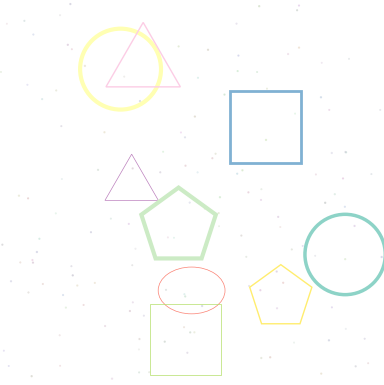[{"shape": "circle", "thickness": 2.5, "radius": 0.52, "center": [0.896, 0.339]}, {"shape": "circle", "thickness": 3, "radius": 0.53, "center": [0.313, 0.82]}, {"shape": "oval", "thickness": 0.5, "radius": 0.43, "center": [0.498, 0.246]}, {"shape": "square", "thickness": 2, "radius": 0.46, "center": [0.69, 0.67]}, {"shape": "square", "thickness": 0.5, "radius": 0.46, "center": [0.483, 0.119]}, {"shape": "triangle", "thickness": 1, "radius": 0.56, "center": [0.372, 0.83]}, {"shape": "triangle", "thickness": 0.5, "radius": 0.4, "center": [0.342, 0.52]}, {"shape": "pentagon", "thickness": 3, "radius": 0.51, "center": [0.464, 0.411]}, {"shape": "pentagon", "thickness": 1, "radius": 0.42, "center": [0.729, 0.228]}]